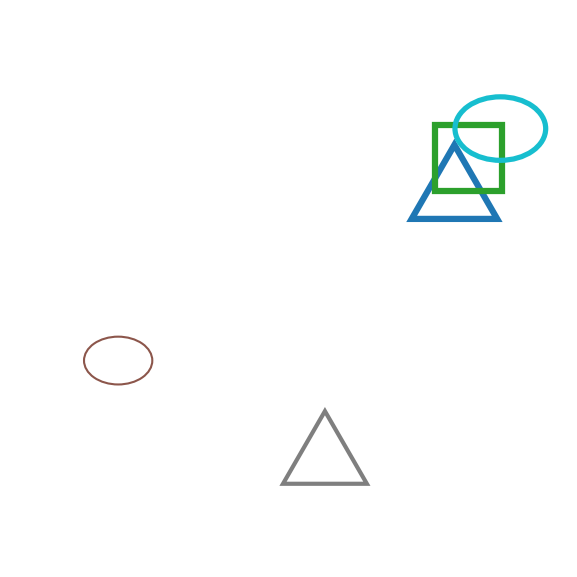[{"shape": "triangle", "thickness": 3, "radius": 0.43, "center": [0.787, 0.663]}, {"shape": "square", "thickness": 3, "radius": 0.29, "center": [0.811, 0.725]}, {"shape": "oval", "thickness": 1, "radius": 0.3, "center": [0.205, 0.375]}, {"shape": "triangle", "thickness": 2, "radius": 0.42, "center": [0.563, 0.203]}, {"shape": "oval", "thickness": 2.5, "radius": 0.39, "center": [0.866, 0.776]}]